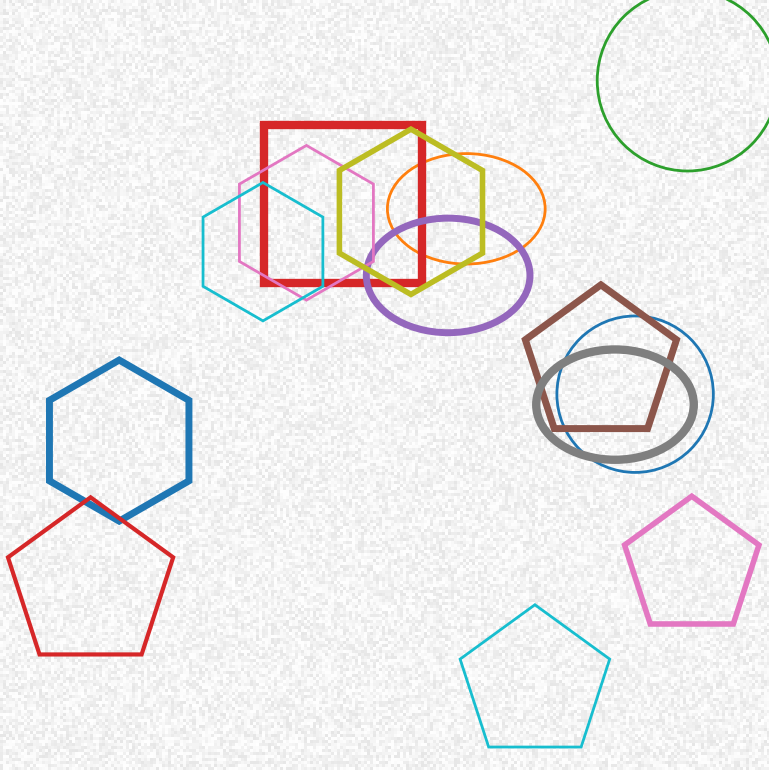[{"shape": "circle", "thickness": 1, "radius": 0.51, "center": [0.825, 0.488]}, {"shape": "hexagon", "thickness": 2.5, "radius": 0.52, "center": [0.155, 0.428]}, {"shape": "oval", "thickness": 1, "radius": 0.51, "center": [0.606, 0.729]}, {"shape": "circle", "thickness": 1, "radius": 0.59, "center": [0.893, 0.895]}, {"shape": "square", "thickness": 3, "radius": 0.51, "center": [0.445, 0.735]}, {"shape": "pentagon", "thickness": 1.5, "radius": 0.56, "center": [0.118, 0.241]}, {"shape": "oval", "thickness": 2.5, "radius": 0.53, "center": [0.582, 0.642]}, {"shape": "pentagon", "thickness": 2.5, "radius": 0.52, "center": [0.78, 0.527]}, {"shape": "pentagon", "thickness": 2, "radius": 0.46, "center": [0.898, 0.264]}, {"shape": "hexagon", "thickness": 1, "radius": 0.5, "center": [0.398, 0.711]}, {"shape": "oval", "thickness": 3, "radius": 0.51, "center": [0.799, 0.475]}, {"shape": "hexagon", "thickness": 2, "radius": 0.54, "center": [0.534, 0.725]}, {"shape": "pentagon", "thickness": 1, "radius": 0.51, "center": [0.695, 0.112]}, {"shape": "hexagon", "thickness": 1, "radius": 0.45, "center": [0.342, 0.673]}]